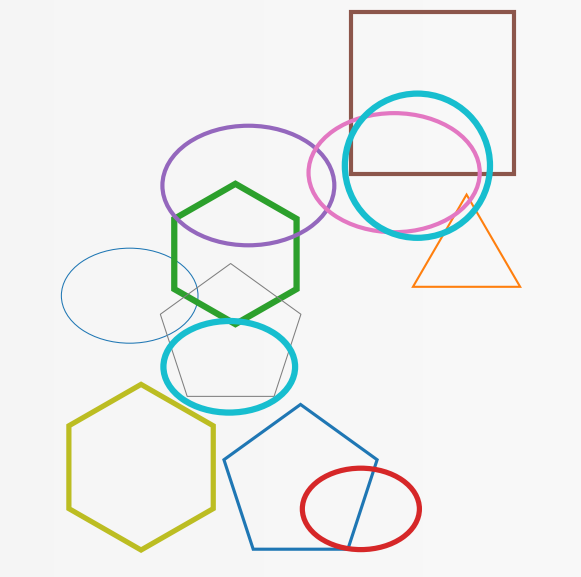[{"shape": "oval", "thickness": 0.5, "radius": 0.59, "center": [0.223, 0.487]}, {"shape": "pentagon", "thickness": 1.5, "radius": 0.69, "center": [0.517, 0.16]}, {"shape": "triangle", "thickness": 1, "radius": 0.53, "center": [0.803, 0.556]}, {"shape": "hexagon", "thickness": 3, "radius": 0.61, "center": [0.405, 0.559]}, {"shape": "oval", "thickness": 2.5, "radius": 0.5, "center": [0.621, 0.118]}, {"shape": "oval", "thickness": 2, "radius": 0.74, "center": [0.427, 0.678]}, {"shape": "square", "thickness": 2, "radius": 0.7, "center": [0.744, 0.838]}, {"shape": "oval", "thickness": 2, "radius": 0.74, "center": [0.678, 0.7]}, {"shape": "pentagon", "thickness": 0.5, "radius": 0.64, "center": [0.397, 0.416]}, {"shape": "hexagon", "thickness": 2.5, "radius": 0.72, "center": [0.243, 0.19]}, {"shape": "circle", "thickness": 3, "radius": 0.62, "center": [0.718, 0.712]}, {"shape": "oval", "thickness": 3, "radius": 0.57, "center": [0.394, 0.364]}]